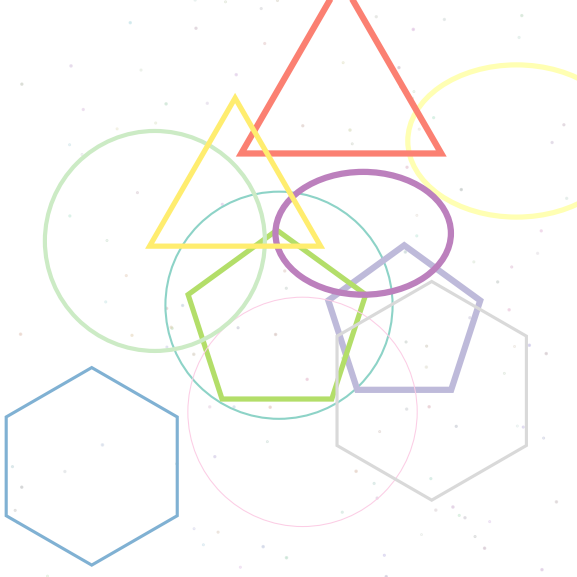[{"shape": "circle", "thickness": 1, "radius": 0.98, "center": [0.483, 0.471]}, {"shape": "oval", "thickness": 2.5, "radius": 0.94, "center": [0.894, 0.755]}, {"shape": "pentagon", "thickness": 3, "radius": 0.69, "center": [0.7, 0.436]}, {"shape": "triangle", "thickness": 3, "radius": 1.0, "center": [0.591, 0.833]}, {"shape": "hexagon", "thickness": 1.5, "radius": 0.85, "center": [0.159, 0.192]}, {"shape": "pentagon", "thickness": 2.5, "radius": 0.81, "center": [0.479, 0.439]}, {"shape": "circle", "thickness": 0.5, "radius": 0.99, "center": [0.524, 0.286]}, {"shape": "hexagon", "thickness": 1.5, "radius": 0.95, "center": [0.748, 0.322]}, {"shape": "oval", "thickness": 3, "radius": 0.76, "center": [0.629, 0.595]}, {"shape": "circle", "thickness": 2, "radius": 0.95, "center": [0.268, 0.582]}, {"shape": "triangle", "thickness": 2.5, "radius": 0.85, "center": [0.407, 0.658]}]